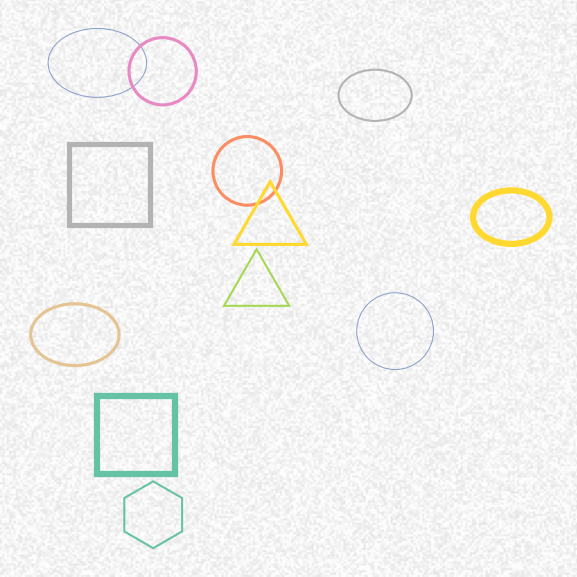[{"shape": "square", "thickness": 3, "radius": 0.34, "center": [0.235, 0.246]}, {"shape": "hexagon", "thickness": 1, "radius": 0.29, "center": [0.265, 0.108]}, {"shape": "circle", "thickness": 1.5, "radius": 0.3, "center": [0.428, 0.703]}, {"shape": "oval", "thickness": 0.5, "radius": 0.43, "center": [0.169, 0.89]}, {"shape": "circle", "thickness": 0.5, "radius": 0.33, "center": [0.684, 0.426]}, {"shape": "circle", "thickness": 1.5, "radius": 0.29, "center": [0.282, 0.876]}, {"shape": "triangle", "thickness": 1, "radius": 0.33, "center": [0.444, 0.502]}, {"shape": "triangle", "thickness": 1.5, "radius": 0.36, "center": [0.468, 0.612]}, {"shape": "oval", "thickness": 3, "radius": 0.33, "center": [0.885, 0.623]}, {"shape": "oval", "thickness": 1.5, "radius": 0.38, "center": [0.13, 0.42]}, {"shape": "oval", "thickness": 1, "radius": 0.32, "center": [0.65, 0.834]}, {"shape": "square", "thickness": 2.5, "radius": 0.35, "center": [0.19, 0.679]}]